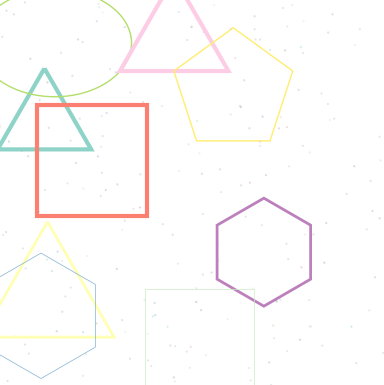[{"shape": "triangle", "thickness": 3, "radius": 0.7, "center": [0.115, 0.682]}, {"shape": "triangle", "thickness": 2, "radius": 1.0, "center": [0.123, 0.224]}, {"shape": "square", "thickness": 3, "radius": 0.72, "center": [0.239, 0.583]}, {"shape": "hexagon", "thickness": 0.5, "radius": 0.81, "center": [0.107, 0.18]}, {"shape": "oval", "thickness": 1, "radius": 1.0, "center": [0.142, 0.888]}, {"shape": "triangle", "thickness": 3, "radius": 0.81, "center": [0.452, 0.897]}, {"shape": "hexagon", "thickness": 2, "radius": 0.7, "center": [0.685, 0.345]}, {"shape": "square", "thickness": 0.5, "radius": 0.71, "center": [0.518, 0.108]}, {"shape": "pentagon", "thickness": 1, "radius": 0.81, "center": [0.606, 0.765]}]